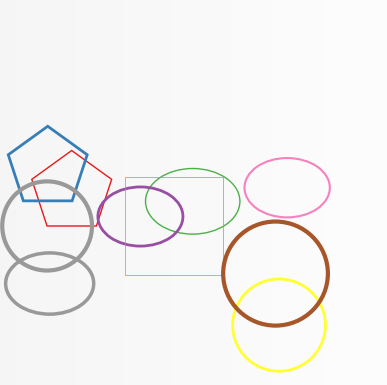[{"shape": "pentagon", "thickness": 1, "radius": 0.54, "center": [0.185, 0.501]}, {"shape": "pentagon", "thickness": 2, "radius": 0.54, "center": [0.123, 0.565]}, {"shape": "oval", "thickness": 1, "radius": 0.61, "center": [0.497, 0.477]}, {"shape": "oval", "thickness": 2, "radius": 0.55, "center": [0.362, 0.438]}, {"shape": "square", "thickness": 0.5, "radius": 0.63, "center": [0.449, 0.414]}, {"shape": "circle", "thickness": 2, "radius": 0.6, "center": [0.72, 0.156]}, {"shape": "circle", "thickness": 3, "radius": 0.68, "center": [0.711, 0.289]}, {"shape": "oval", "thickness": 1.5, "radius": 0.55, "center": [0.741, 0.512]}, {"shape": "circle", "thickness": 3, "radius": 0.58, "center": [0.122, 0.413]}, {"shape": "oval", "thickness": 2.5, "radius": 0.57, "center": [0.128, 0.264]}]